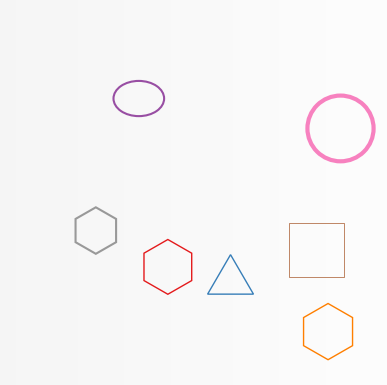[{"shape": "hexagon", "thickness": 1, "radius": 0.36, "center": [0.433, 0.307]}, {"shape": "triangle", "thickness": 1, "radius": 0.34, "center": [0.595, 0.27]}, {"shape": "oval", "thickness": 1.5, "radius": 0.33, "center": [0.358, 0.744]}, {"shape": "hexagon", "thickness": 1, "radius": 0.36, "center": [0.847, 0.139]}, {"shape": "square", "thickness": 0.5, "radius": 0.35, "center": [0.817, 0.35]}, {"shape": "circle", "thickness": 3, "radius": 0.43, "center": [0.879, 0.666]}, {"shape": "hexagon", "thickness": 1.5, "radius": 0.3, "center": [0.247, 0.401]}]